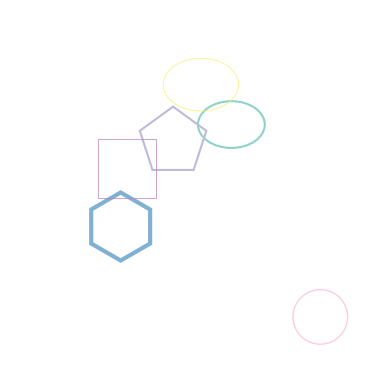[{"shape": "oval", "thickness": 1.5, "radius": 0.43, "center": [0.601, 0.676]}, {"shape": "pentagon", "thickness": 1.5, "radius": 0.45, "center": [0.45, 0.632]}, {"shape": "hexagon", "thickness": 3, "radius": 0.44, "center": [0.313, 0.412]}, {"shape": "circle", "thickness": 1, "radius": 0.35, "center": [0.832, 0.177]}, {"shape": "square", "thickness": 0.5, "radius": 0.38, "center": [0.33, 0.562]}, {"shape": "oval", "thickness": 0.5, "radius": 0.49, "center": [0.522, 0.78]}]